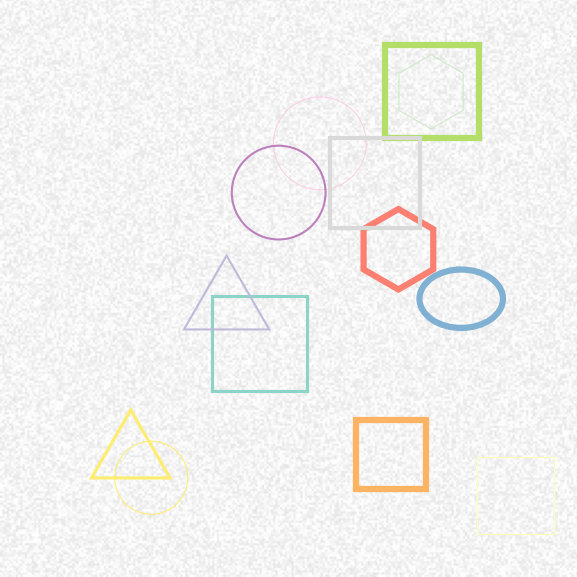[{"shape": "square", "thickness": 1.5, "radius": 0.41, "center": [0.449, 0.404]}, {"shape": "square", "thickness": 0.5, "radius": 0.33, "center": [0.892, 0.141]}, {"shape": "triangle", "thickness": 1, "radius": 0.43, "center": [0.392, 0.471]}, {"shape": "hexagon", "thickness": 3, "radius": 0.35, "center": [0.69, 0.568]}, {"shape": "oval", "thickness": 3, "radius": 0.36, "center": [0.799, 0.482]}, {"shape": "square", "thickness": 3, "radius": 0.3, "center": [0.677, 0.212]}, {"shape": "square", "thickness": 3, "radius": 0.41, "center": [0.748, 0.841]}, {"shape": "circle", "thickness": 0.5, "radius": 0.4, "center": [0.554, 0.751]}, {"shape": "square", "thickness": 2, "radius": 0.39, "center": [0.649, 0.682]}, {"shape": "circle", "thickness": 1, "radius": 0.41, "center": [0.483, 0.666]}, {"shape": "hexagon", "thickness": 0.5, "radius": 0.32, "center": [0.746, 0.84]}, {"shape": "circle", "thickness": 0.5, "radius": 0.32, "center": [0.262, 0.172]}, {"shape": "triangle", "thickness": 1.5, "radius": 0.39, "center": [0.226, 0.211]}]